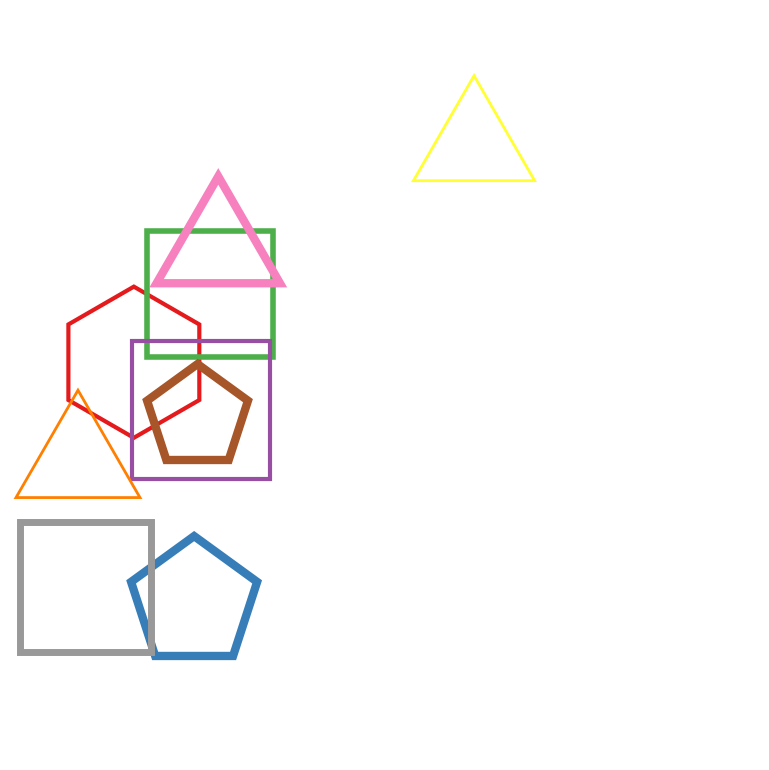[{"shape": "hexagon", "thickness": 1.5, "radius": 0.49, "center": [0.174, 0.53]}, {"shape": "pentagon", "thickness": 3, "radius": 0.43, "center": [0.252, 0.218]}, {"shape": "square", "thickness": 2, "radius": 0.41, "center": [0.273, 0.618]}, {"shape": "square", "thickness": 1.5, "radius": 0.45, "center": [0.261, 0.467]}, {"shape": "triangle", "thickness": 1, "radius": 0.46, "center": [0.101, 0.4]}, {"shape": "triangle", "thickness": 1, "radius": 0.45, "center": [0.616, 0.811]}, {"shape": "pentagon", "thickness": 3, "radius": 0.34, "center": [0.257, 0.458]}, {"shape": "triangle", "thickness": 3, "radius": 0.46, "center": [0.283, 0.678]}, {"shape": "square", "thickness": 2.5, "radius": 0.42, "center": [0.111, 0.237]}]